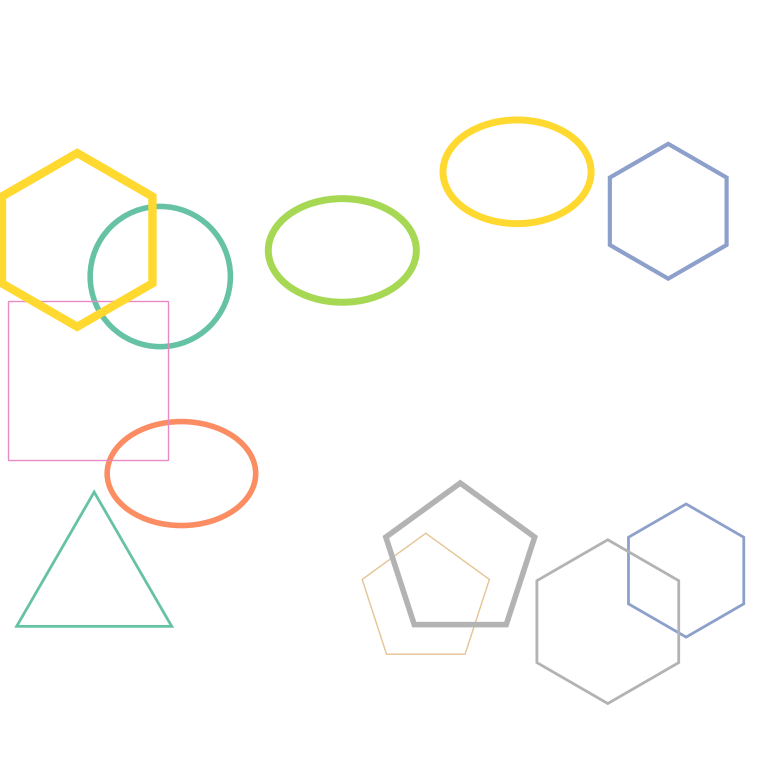[{"shape": "triangle", "thickness": 1, "radius": 0.58, "center": [0.122, 0.245]}, {"shape": "circle", "thickness": 2, "radius": 0.46, "center": [0.208, 0.641]}, {"shape": "oval", "thickness": 2, "radius": 0.48, "center": [0.236, 0.385]}, {"shape": "hexagon", "thickness": 1.5, "radius": 0.44, "center": [0.868, 0.726]}, {"shape": "hexagon", "thickness": 1, "radius": 0.43, "center": [0.891, 0.259]}, {"shape": "square", "thickness": 0.5, "radius": 0.52, "center": [0.114, 0.506]}, {"shape": "oval", "thickness": 2.5, "radius": 0.48, "center": [0.445, 0.675]}, {"shape": "hexagon", "thickness": 3, "radius": 0.56, "center": [0.1, 0.688]}, {"shape": "oval", "thickness": 2.5, "radius": 0.48, "center": [0.671, 0.777]}, {"shape": "pentagon", "thickness": 0.5, "radius": 0.43, "center": [0.553, 0.221]}, {"shape": "hexagon", "thickness": 1, "radius": 0.53, "center": [0.789, 0.193]}, {"shape": "pentagon", "thickness": 2, "radius": 0.51, "center": [0.598, 0.271]}]